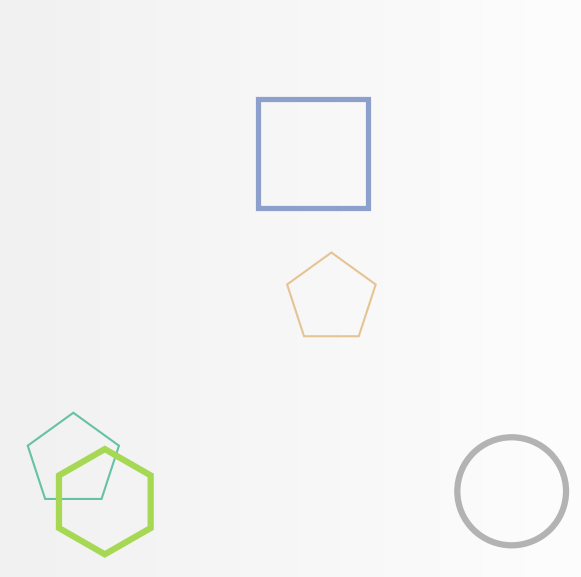[{"shape": "pentagon", "thickness": 1, "radius": 0.41, "center": [0.126, 0.202]}, {"shape": "square", "thickness": 2.5, "radius": 0.47, "center": [0.539, 0.734]}, {"shape": "hexagon", "thickness": 3, "radius": 0.46, "center": [0.18, 0.13]}, {"shape": "pentagon", "thickness": 1, "radius": 0.4, "center": [0.57, 0.482]}, {"shape": "circle", "thickness": 3, "radius": 0.47, "center": [0.88, 0.148]}]